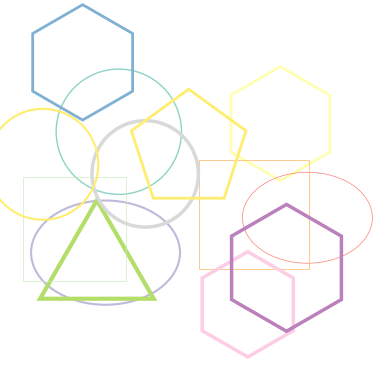[{"shape": "circle", "thickness": 1, "radius": 0.81, "center": [0.309, 0.658]}, {"shape": "hexagon", "thickness": 2, "radius": 0.74, "center": [0.728, 0.679]}, {"shape": "oval", "thickness": 1.5, "radius": 0.97, "center": [0.274, 0.344]}, {"shape": "oval", "thickness": 0.5, "radius": 0.84, "center": [0.798, 0.434]}, {"shape": "hexagon", "thickness": 2, "radius": 0.75, "center": [0.215, 0.838]}, {"shape": "square", "thickness": 0.5, "radius": 0.71, "center": [0.66, 0.443]}, {"shape": "triangle", "thickness": 3, "radius": 0.85, "center": [0.252, 0.309]}, {"shape": "hexagon", "thickness": 2.5, "radius": 0.68, "center": [0.644, 0.21]}, {"shape": "circle", "thickness": 2.5, "radius": 0.69, "center": [0.377, 0.548]}, {"shape": "hexagon", "thickness": 2.5, "radius": 0.82, "center": [0.744, 0.304]}, {"shape": "square", "thickness": 0.5, "radius": 0.67, "center": [0.193, 0.405]}, {"shape": "circle", "thickness": 1.5, "radius": 0.72, "center": [0.111, 0.573]}, {"shape": "pentagon", "thickness": 2, "radius": 0.78, "center": [0.49, 0.612]}]